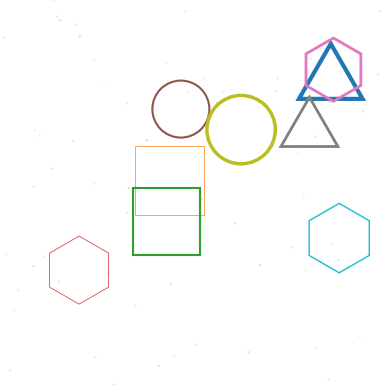[{"shape": "triangle", "thickness": 3, "radius": 0.48, "center": [0.859, 0.791]}, {"shape": "square", "thickness": 0.5, "radius": 0.45, "center": [0.441, 0.532]}, {"shape": "square", "thickness": 1.5, "radius": 0.44, "center": [0.432, 0.426]}, {"shape": "hexagon", "thickness": 0.5, "radius": 0.44, "center": [0.205, 0.298]}, {"shape": "circle", "thickness": 1.5, "radius": 0.37, "center": [0.47, 0.717]}, {"shape": "hexagon", "thickness": 2, "radius": 0.41, "center": [0.866, 0.819]}, {"shape": "triangle", "thickness": 2, "radius": 0.43, "center": [0.804, 0.662]}, {"shape": "circle", "thickness": 2.5, "radius": 0.44, "center": [0.626, 0.663]}, {"shape": "hexagon", "thickness": 1, "radius": 0.45, "center": [0.881, 0.382]}]